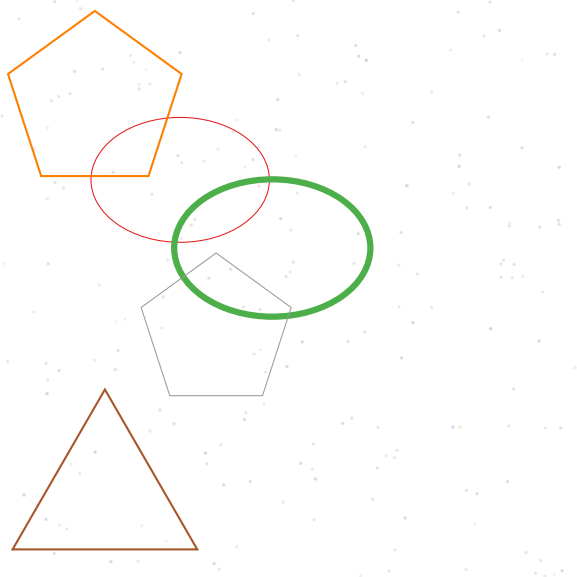[{"shape": "oval", "thickness": 0.5, "radius": 0.77, "center": [0.312, 0.688]}, {"shape": "oval", "thickness": 3, "radius": 0.85, "center": [0.472, 0.57]}, {"shape": "pentagon", "thickness": 1, "radius": 0.79, "center": [0.164, 0.822]}, {"shape": "triangle", "thickness": 1, "radius": 0.92, "center": [0.182, 0.14]}, {"shape": "pentagon", "thickness": 0.5, "radius": 0.68, "center": [0.374, 0.424]}]